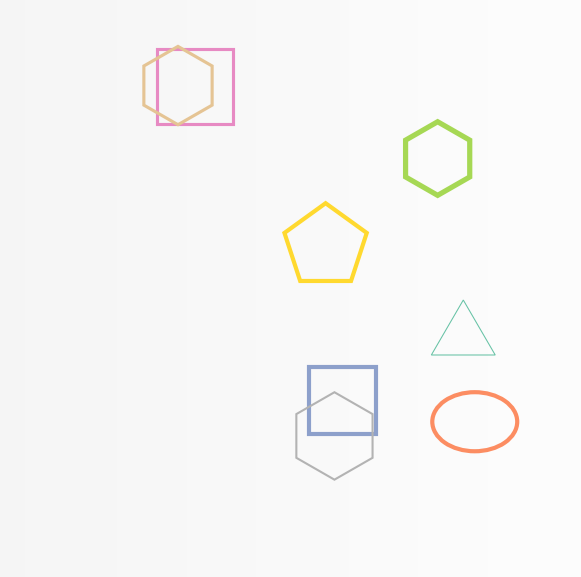[{"shape": "triangle", "thickness": 0.5, "radius": 0.32, "center": [0.797, 0.416]}, {"shape": "oval", "thickness": 2, "radius": 0.37, "center": [0.817, 0.269]}, {"shape": "square", "thickness": 2, "radius": 0.29, "center": [0.59, 0.305]}, {"shape": "square", "thickness": 1.5, "radius": 0.33, "center": [0.335, 0.849]}, {"shape": "hexagon", "thickness": 2.5, "radius": 0.32, "center": [0.753, 0.725]}, {"shape": "pentagon", "thickness": 2, "radius": 0.37, "center": [0.56, 0.573]}, {"shape": "hexagon", "thickness": 1.5, "radius": 0.34, "center": [0.306, 0.851]}, {"shape": "hexagon", "thickness": 1, "radius": 0.38, "center": [0.575, 0.244]}]